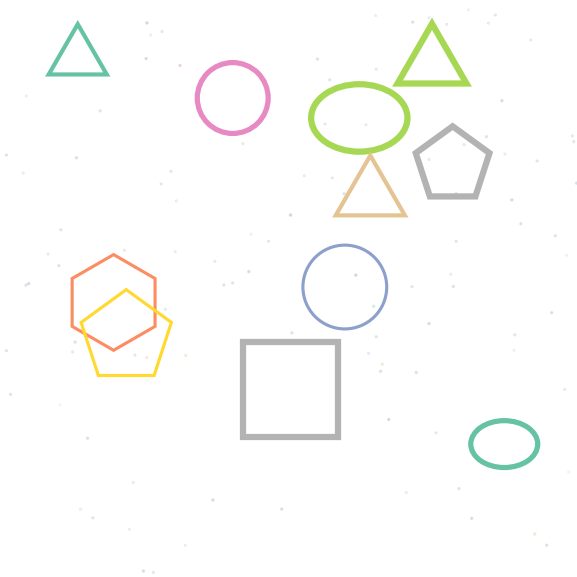[{"shape": "oval", "thickness": 2.5, "radius": 0.29, "center": [0.873, 0.23]}, {"shape": "triangle", "thickness": 2, "radius": 0.29, "center": [0.135, 0.899]}, {"shape": "hexagon", "thickness": 1.5, "radius": 0.41, "center": [0.197, 0.475]}, {"shape": "circle", "thickness": 1.5, "radius": 0.36, "center": [0.597, 0.502]}, {"shape": "circle", "thickness": 2.5, "radius": 0.31, "center": [0.403, 0.829]}, {"shape": "triangle", "thickness": 3, "radius": 0.34, "center": [0.748, 0.889]}, {"shape": "oval", "thickness": 3, "radius": 0.42, "center": [0.622, 0.795]}, {"shape": "pentagon", "thickness": 1.5, "radius": 0.41, "center": [0.219, 0.415]}, {"shape": "triangle", "thickness": 2, "radius": 0.35, "center": [0.641, 0.661]}, {"shape": "pentagon", "thickness": 3, "radius": 0.34, "center": [0.784, 0.713]}, {"shape": "square", "thickness": 3, "radius": 0.41, "center": [0.504, 0.324]}]